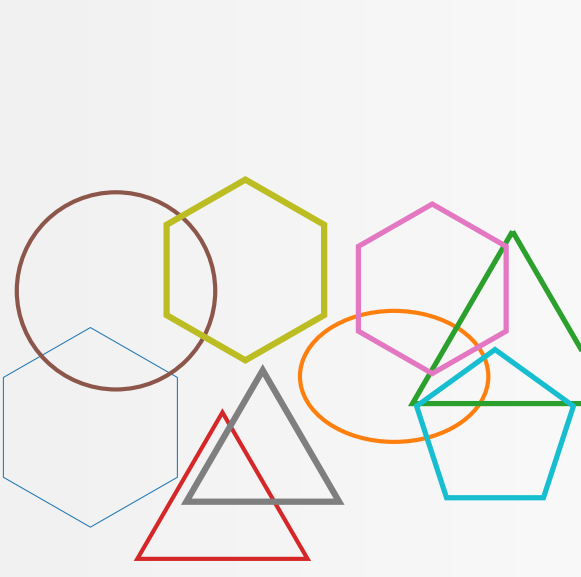[{"shape": "hexagon", "thickness": 0.5, "radius": 0.86, "center": [0.156, 0.259]}, {"shape": "oval", "thickness": 2, "radius": 0.81, "center": [0.678, 0.347]}, {"shape": "triangle", "thickness": 2.5, "radius": 0.99, "center": [0.882, 0.4]}, {"shape": "triangle", "thickness": 2, "radius": 0.85, "center": [0.383, 0.116]}, {"shape": "circle", "thickness": 2, "radius": 0.85, "center": [0.2, 0.495]}, {"shape": "hexagon", "thickness": 2.5, "radius": 0.73, "center": [0.744, 0.499]}, {"shape": "triangle", "thickness": 3, "radius": 0.76, "center": [0.452, 0.206]}, {"shape": "hexagon", "thickness": 3, "radius": 0.78, "center": [0.422, 0.532]}, {"shape": "pentagon", "thickness": 2.5, "radius": 0.71, "center": [0.852, 0.252]}]